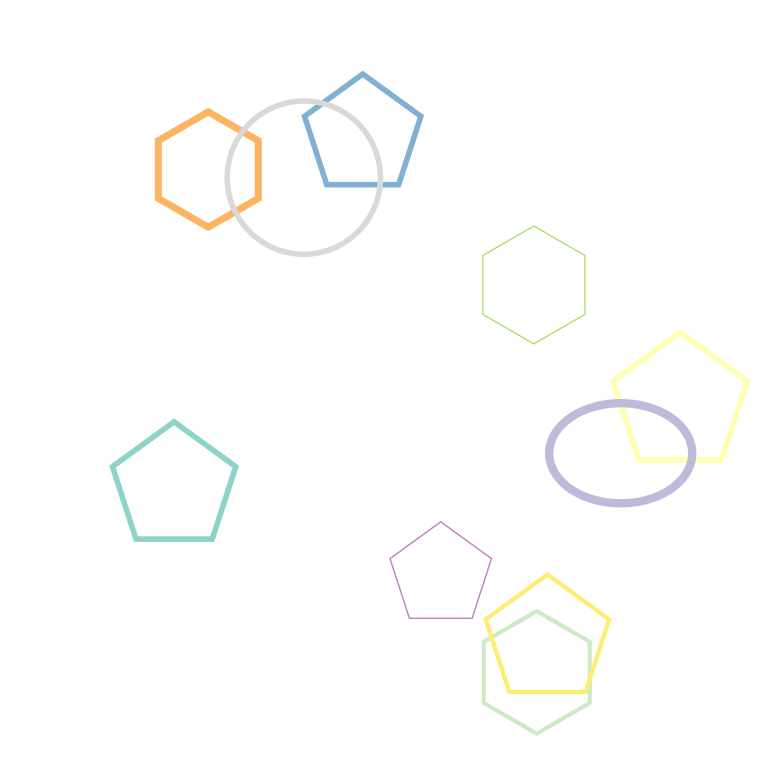[{"shape": "pentagon", "thickness": 2, "radius": 0.42, "center": [0.226, 0.368]}, {"shape": "pentagon", "thickness": 2, "radius": 0.46, "center": [0.883, 0.477]}, {"shape": "oval", "thickness": 3, "radius": 0.46, "center": [0.806, 0.411]}, {"shape": "pentagon", "thickness": 2, "radius": 0.4, "center": [0.471, 0.824]}, {"shape": "hexagon", "thickness": 2.5, "radius": 0.37, "center": [0.271, 0.78]}, {"shape": "hexagon", "thickness": 0.5, "radius": 0.38, "center": [0.693, 0.63]}, {"shape": "circle", "thickness": 2, "radius": 0.5, "center": [0.395, 0.769]}, {"shape": "pentagon", "thickness": 0.5, "radius": 0.35, "center": [0.572, 0.253]}, {"shape": "hexagon", "thickness": 1.5, "radius": 0.4, "center": [0.697, 0.127]}, {"shape": "pentagon", "thickness": 1.5, "radius": 0.42, "center": [0.711, 0.17]}]